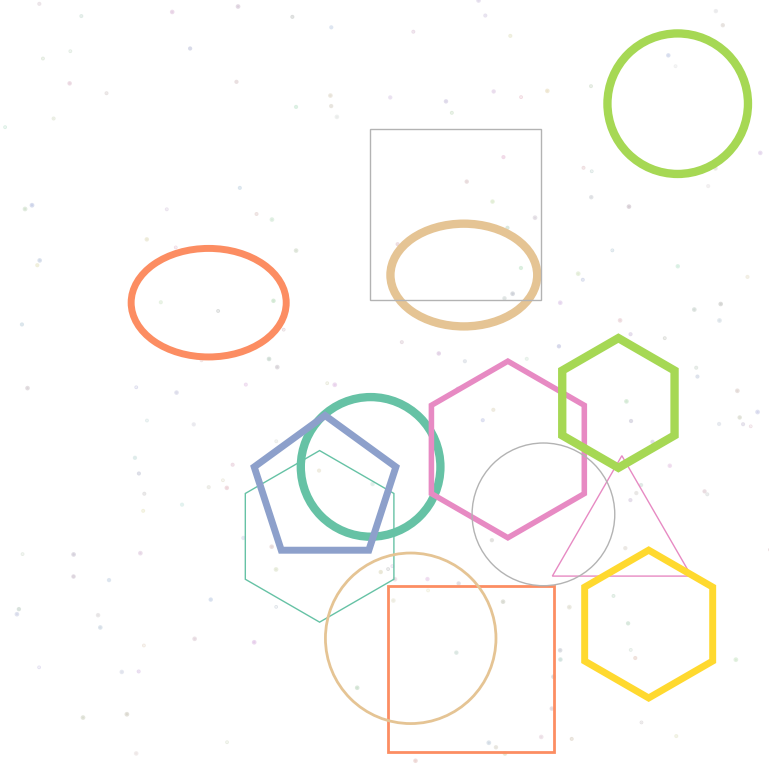[{"shape": "hexagon", "thickness": 0.5, "radius": 0.56, "center": [0.415, 0.303]}, {"shape": "circle", "thickness": 3, "radius": 0.45, "center": [0.481, 0.394]}, {"shape": "oval", "thickness": 2.5, "radius": 0.5, "center": [0.271, 0.607]}, {"shape": "square", "thickness": 1, "radius": 0.54, "center": [0.612, 0.131]}, {"shape": "pentagon", "thickness": 2.5, "radius": 0.48, "center": [0.422, 0.364]}, {"shape": "hexagon", "thickness": 2, "radius": 0.57, "center": [0.66, 0.416]}, {"shape": "triangle", "thickness": 0.5, "radius": 0.52, "center": [0.808, 0.304]}, {"shape": "circle", "thickness": 3, "radius": 0.46, "center": [0.88, 0.865]}, {"shape": "hexagon", "thickness": 3, "radius": 0.42, "center": [0.803, 0.477]}, {"shape": "hexagon", "thickness": 2.5, "radius": 0.48, "center": [0.842, 0.19]}, {"shape": "oval", "thickness": 3, "radius": 0.48, "center": [0.602, 0.643]}, {"shape": "circle", "thickness": 1, "radius": 0.55, "center": [0.533, 0.171]}, {"shape": "circle", "thickness": 0.5, "radius": 0.46, "center": [0.706, 0.332]}, {"shape": "square", "thickness": 0.5, "radius": 0.56, "center": [0.591, 0.722]}]